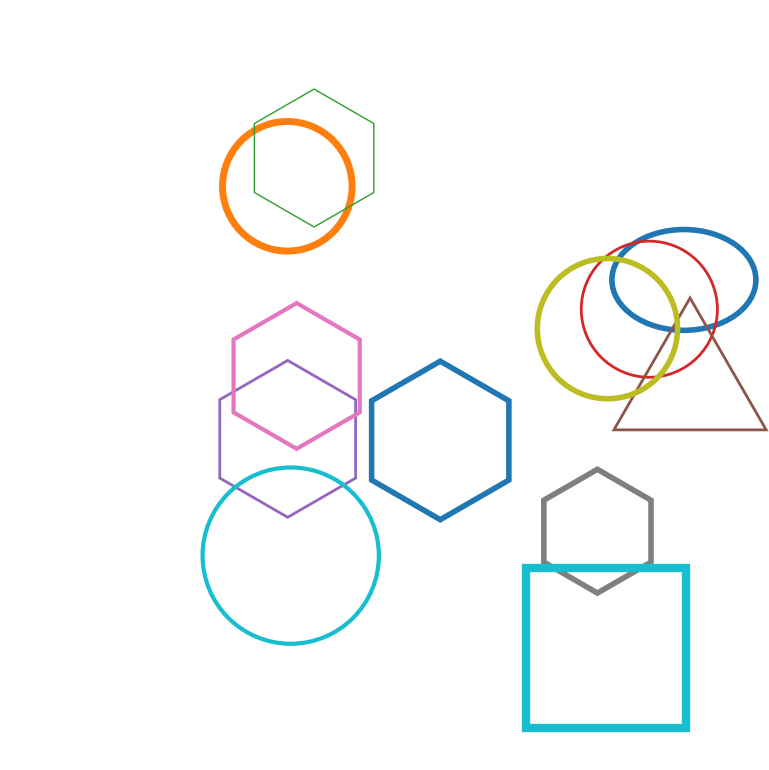[{"shape": "oval", "thickness": 2, "radius": 0.47, "center": [0.888, 0.636]}, {"shape": "hexagon", "thickness": 2, "radius": 0.51, "center": [0.572, 0.428]}, {"shape": "circle", "thickness": 2.5, "radius": 0.42, "center": [0.373, 0.758]}, {"shape": "hexagon", "thickness": 0.5, "radius": 0.45, "center": [0.408, 0.795]}, {"shape": "circle", "thickness": 1, "radius": 0.44, "center": [0.843, 0.598]}, {"shape": "hexagon", "thickness": 1, "radius": 0.51, "center": [0.374, 0.43]}, {"shape": "triangle", "thickness": 1, "radius": 0.57, "center": [0.896, 0.499]}, {"shape": "hexagon", "thickness": 1.5, "radius": 0.47, "center": [0.385, 0.512]}, {"shape": "hexagon", "thickness": 2, "radius": 0.4, "center": [0.776, 0.31]}, {"shape": "circle", "thickness": 2, "radius": 0.46, "center": [0.789, 0.573]}, {"shape": "circle", "thickness": 1.5, "radius": 0.57, "center": [0.378, 0.278]}, {"shape": "square", "thickness": 3, "radius": 0.52, "center": [0.787, 0.159]}]